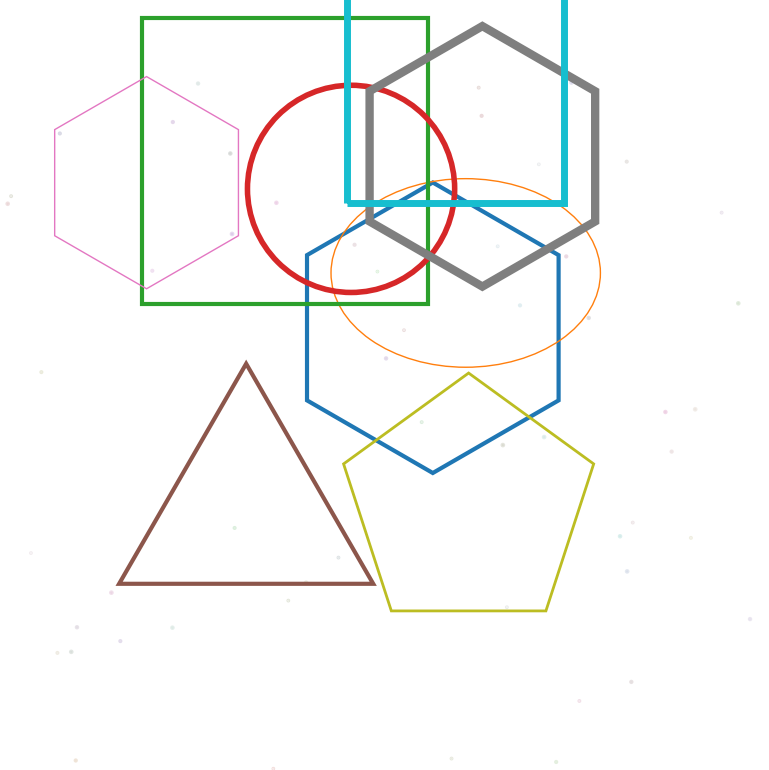[{"shape": "hexagon", "thickness": 1.5, "radius": 0.94, "center": [0.562, 0.574]}, {"shape": "oval", "thickness": 0.5, "radius": 0.87, "center": [0.605, 0.646]}, {"shape": "square", "thickness": 1.5, "radius": 0.93, "center": [0.371, 0.791]}, {"shape": "circle", "thickness": 2, "radius": 0.67, "center": [0.456, 0.755]}, {"shape": "triangle", "thickness": 1.5, "radius": 0.95, "center": [0.32, 0.337]}, {"shape": "hexagon", "thickness": 0.5, "radius": 0.69, "center": [0.19, 0.763]}, {"shape": "hexagon", "thickness": 3, "radius": 0.85, "center": [0.626, 0.797]}, {"shape": "pentagon", "thickness": 1, "radius": 0.85, "center": [0.609, 0.345]}, {"shape": "square", "thickness": 2.5, "radius": 0.7, "center": [0.591, 0.877]}]